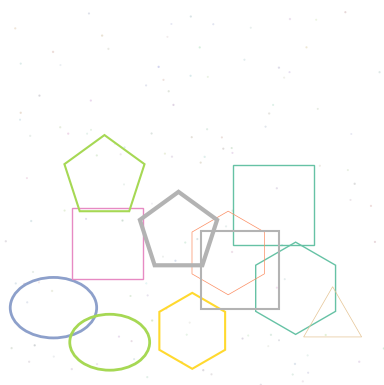[{"shape": "hexagon", "thickness": 1, "radius": 0.6, "center": [0.768, 0.251]}, {"shape": "square", "thickness": 1, "radius": 0.52, "center": [0.711, 0.467]}, {"shape": "hexagon", "thickness": 0.5, "radius": 0.54, "center": [0.593, 0.343]}, {"shape": "oval", "thickness": 2, "radius": 0.56, "center": [0.139, 0.201]}, {"shape": "square", "thickness": 1, "radius": 0.46, "center": [0.279, 0.368]}, {"shape": "pentagon", "thickness": 1.5, "radius": 0.55, "center": [0.271, 0.54]}, {"shape": "oval", "thickness": 2, "radius": 0.52, "center": [0.285, 0.111]}, {"shape": "hexagon", "thickness": 1.5, "radius": 0.49, "center": [0.499, 0.141]}, {"shape": "triangle", "thickness": 0.5, "radius": 0.43, "center": [0.864, 0.168]}, {"shape": "pentagon", "thickness": 3, "radius": 0.53, "center": [0.464, 0.396]}, {"shape": "square", "thickness": 1.5, "radius": 0.51, "center": [0.624, 0.3]}]